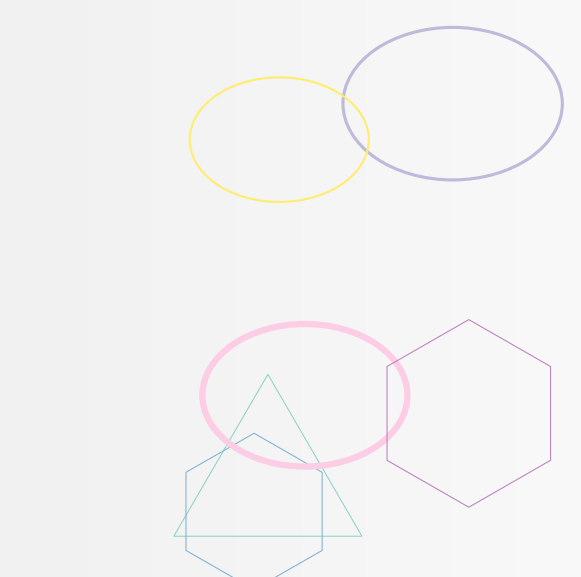[{"shape": "triangle", "thickness": 0.5, "radius": 0.93, "center": [0.461, 0.164]}, {"shape": "oval", "thickness": 1.5, "radius": 0.94, "center": [0.779, 0.82]}, {"shape": "hexagon", "thickness": 0.5, "radius": 0.68, "center": [0.437, 0.114]}, {"shape": "oval", "thickness": 3, "radius": 0.88, "center": [0.525, 0.315]}, {"shape": "hexagon", "thickness": 0.5, "radius": 0.81, "center": [0.807, 0.283]}, {"shape": "oval", "thickness": 1, "radius": 0.77, "center": [0.48, 0.757]}]